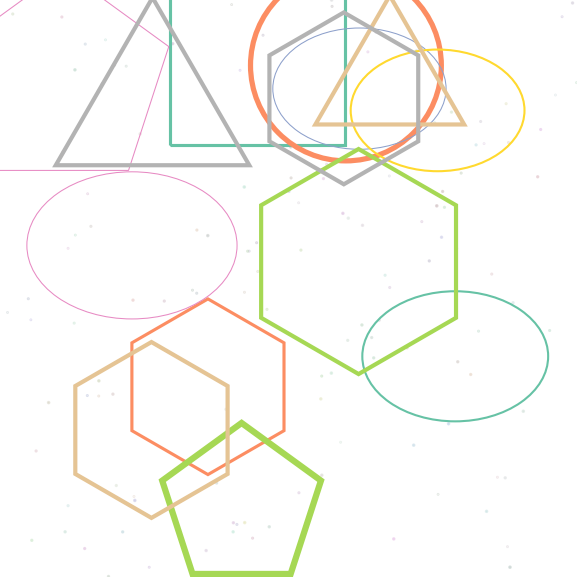[{"shape": "square", "thickness": 1.5, "radius": 0.76, "center": [0.446, 0.9]}, {"shape": "oval", "thickness": 1, "radius": 0.8, "center": [0.788, 0.382]}, {"shape": "hexagon", "thickness": 1.5, "radius": 0.76, "center": [0.36, 0.329]}, {"shape": "circle", "thickness": 2.5, "radius": 0.83, "center": [0.599, 0.886]}, {"shape": "oval", "thickness": 0.5, "radius": 0.75, "center": [0.622, 0.846]}, {"shape": "pentagon", "thickness": 0.5, "radius": 0.96, "center": [0.11, 0.859]}, {"shape": "oval", "thickness": 0.5, "radius": 0.91, "center": [0.229, 0.574]}, {"shape": "hexagon", "thickness": 2, "radius": 0.97, "center": [0.621, 0.546]}, {"shape": "pentagon", "thickness": 3, "radius": 0.72, "center": [0.418, 0.122]}, {"shape": "oval", "thickness": 1, "radius": 0.75, "center": [0.758, 0.808]}, {"shape": "triangle", "thickness": 2, "radius": 0.74, "center": [0.675, 0.858]}, {"shape": "hexagon", "thickness": 2, "radius": 0.76, "center": [0.262, 0.255]}, {"shape": "hexagon", "thickness": 2, "radius": 0.74, "center": [0.595, 0.829]}, {"shape": "triangle", "thickness": 2, "radius": 0.97, "center": [0.264, 0.81]}]